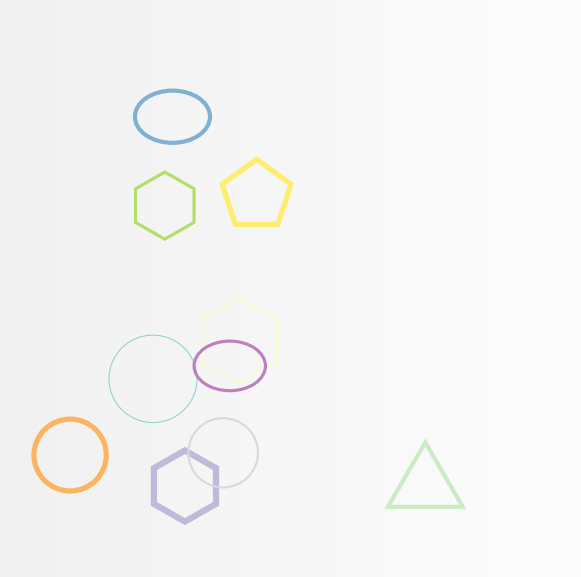[{"shape": "circle", "thickness": 0.5, "radius": 0.38, "center": [0.263, 0.343]}, {"shape": "hexagon", "thickness": 0.5, "radius": 0.37, "center": [0.411, 0.409]}, {"shape": "hexagon", "thickness": 3, "radius": 0.31, "center": [0.318, 0.158]}, {"shape": "oval", "thickness": 2, "radius": 0.32, "center": [0.297, 0.797]}, {"shape": "circle", "thickness": 2.5, "radius": 0.31, "center": [0.121, 0.211]}, {"shape": "hexagon", "thickness": 1.5, "radius": 0.29, "center": [0.284, 0.643]}, {"shape": "circle", "thickness": 1, "radius": 0.3, "center": [0.384, 0.215]}, {"shape": "oval", "thickness": 1.5, "radius": 0.31, "center": [0.395, 0.366]}, {"shape": "triangle", "thickness": 2, "radius": 0.37, "center": [0.732, 0.159]}, {"shape": "pentagon", "thickness": 2.5, "radius": 0.31, "center": [0.441, 0.661]}]